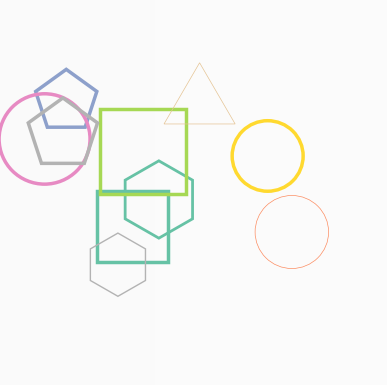[{"shape": "square", "thickness": 2.5, "radius": 0.46, "center": [0.342, 0.412]}, {"shape": "hexagon", "thickness": 2, "radius": 0.5, "center": [0.41, 0.482]}, {"shape": "circle", "thickness": 0.5, "radius": 0.47, "center": [0.753, 0.397]}, {"shape": "pentagon", "thickness": 2.5, "radius": 0.42, "center": [0.171, 0.737]}, {"shape": "circle", "thickness": 2.5, "radius": 0.59, "center": [0.115, 0.639]}, {"shape": "square", "thickness": 2.5, "radius": 0.55, "center": [0.37, 0.606]}, {"shape": "circle", "thickness": 2.5, "radius": 0.46, "center": [0.691, 0.595]}, {"shape": "triangle", "thickness": 0.5, "radius": 0.53, "center": [0.515, 0.731]}, {"shape": "hexagon", "thickness": 1, "radius": 0.41, "center": [0.304, 0.312]}, {"shape": "pentagon", "thickness": 2.5, "radius": 0.47, "center": [0.162, 0.652]}]